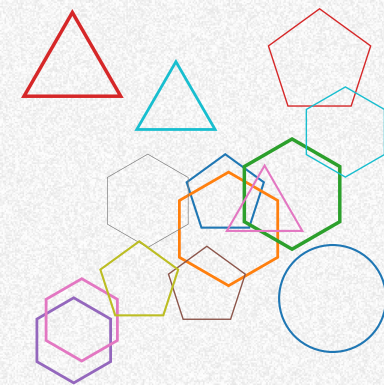[{"shape": "circle", "thickness": 1.5, "radius": 0.69, "center": [0.864, 0.225]}, {"shape": "pentagon", "thickness": 1.5, "radius": 0.53, "center": [0.585, 0.494]}, {"shape": "hexagon", "thickness": 2, "radius": 0.74, "center": [0.594, 0.405]}, {"shape": "hexagon", "thickness": 2.5, "radius": 0.72, "center": [0.759, 0.496]}, {"shape": "triangle", "thickness": 2.5, "radius": 0.72, "center": [0.188, 0.823]}, {"shape": "pentagon", "thickness": 1, "radius": 0.7, "center": [0.83, 0.838]}, {"shape": "hexagon", "thickness": 2, "radius": 0.55, "center": [0.192, 0.116]}, {"shape": "pentagon", "thickness": 1, "radius": 0.52, "center": [0.537, 0.256]}, {"shape": "triangle", "thickness": 1.5, "radius": 0.57, "center": [0.687, 0.457]}, {"shape": "hexagon", "thickness": 2, "radius": 0.53, "center": [0.212, 0.169]}, {"shape": "hexagon", "thickness": 0.5, "radius": 0.61, "center": [0.384, 0.478]}, {"shape": "pentagon", "thickness": 1.5, "radius": 0.53, "center": [0.362, 0.267]}, {"shape": "triangle", "thickness": 2, "radius": 0.59, "center": [0.457, 0.722]}, {"shape": "hexagon", "thickness": 1, "radius": 0.59, "center": [0.897, 0.657]}]